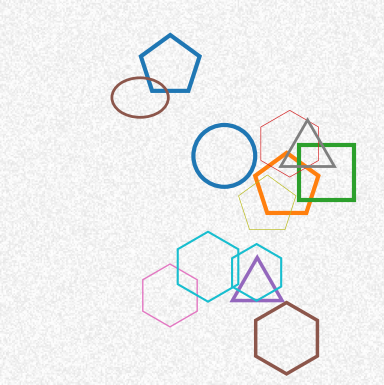[{"shape": "circle", "thickness": 3, "radius": 0.4, "center": [0.583, 0.595]}, {"shape": "pentagon", "thickness": 3, "radius": 0.4, "center": [0.442, 0.829]}, {"shape": "pentagon", "thickness": 3, "radius": 0.43, "center": [0.745, 0.517]}, {"shape": "square", "thickness": 3, "radius": 0.36, "center": [0.848, 0.553]}, {"shape": "hexagon", "thickness": 0.5, "radius": 0.43, "center": [0.753, 0.627]}, {"shape": "triangle", "thickness": 2.5, "radius": 0.37, "center": [0.668, 0.257]}, {"shape": "oval", "thickness": 2, "radius": 0.37, "center": [0.364, 0.747]}, {"shape": "hexagon", "thickness": 2.5, "radius": 0.46, "center": [0.744, 0.121]}, {"shape": "hexagon", "thickness": 1, "radius": 0.41, "center": [0.442, 0.233]}, {"shape": "triangle", "thickness": 2, "radius": 0.4, "center": [0.799, 0.608]}, {"shape": "pentagon", "thickness": 0.5, "radius": 0.39, "center": [0.694, 0.467]}, {"shape": "hexagon", "thickness": 1.5, "radius": 0.45, "center": [0.54, 0.307]}, {"shape": "hexagon", "thickness": 1.5, "radius": 0.37, "center": [0.667, 0.292]}]